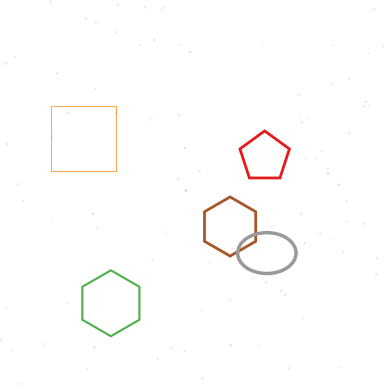[{"shape": "pentagon", "thickness": 2, "radius": 0.34, "center": [0.687, 0.592]}, {"shape": "hexagon", "thickness": 1.5, "radius": 0.43, "center": [0.288, 0.212]}, {"shape": "square", "thickness": 0.5, "radius": 0.43, "center": [0.217, 0.641]}, {"shape": "hexagon", "thickness": 2, "radius": 0.38, "center": [0.598, 0.412]}, {"shape": "oval", "thickness": 2.5, "radius": 0.38, "center": [0.693, 0.343]}]